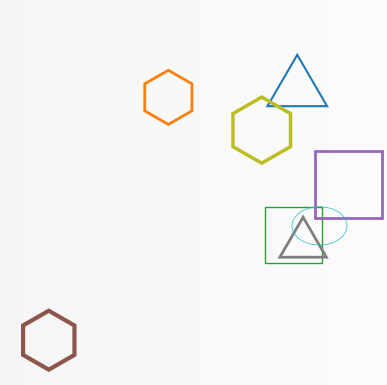[{"shape": "triangle", "thickness": 1.5, "radius": 0.44, "center": [0.767, 0.769]}, {"shape": "hexagon", "thickness": 2, "radius": 0.35, "center": [0.434, 0.747]}, {"shape": "square", "thickness": 1, "radius": 0.37, "center": [0.758, 0.39]}, {"shape": "square", "thickness": 2, "radius": 0.44, "center": [0.899, 0.52]}, {"shape": "hexagon", "thickness": 3, "radius": 0.38, "center": [0.126, 0.116]}, {"shape": "triangle", "thickness": 2, "radius": 0.35, "center": [0.782, 0.367]}, {"shape": "hexagon", "thickness": 2.5, "radius": 0.43, "center": [0.675, 0.662]}, {"shape": "oval", "thickness": 0.5, "radius": 0.35, "center": [0.824, 0.413]}]